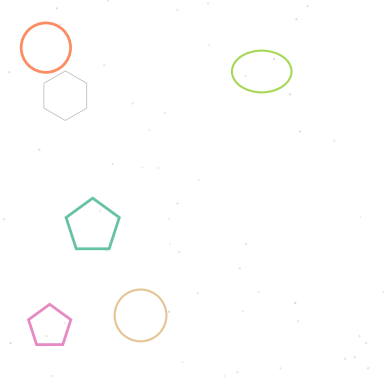[{"shape": "pentagon", "thickness": 2, "radius": 0.36, "center": [0.241, 0.413]}, {"shape": "circle", "thickness": 2, "radius": 0.32, "center": [0.119, 0.876]}, {"shape": "pentagon", "thickness": 2, "radius": 0.29, "center": [0.129, 0.152]}, {"shape": "oval", "thickness": 1.5, "radius": 0.39, "center": [0.68, 0.814]}, {"shape": "circle", "thickness": 1.5, "radius": 0.34, "center": [0.365, 0.181]}, {"shape": "hexagon", "thickness": 0.5, "radius": 0.32, "center": [0.17, 0.751]}]